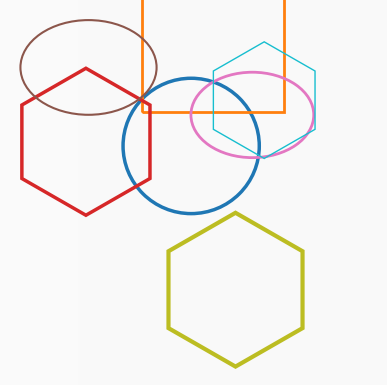[{"shape": "circle", "thickness": 2.5, "radius": 0.88, "center": [0.493, 0.621]}, {"shape": "square", "thickness": 2, "radius": 0.91, "center": [0.549, 0.892]}, {"shape": "hexagon", "thickness": 2.5, "radius": 0.95, "center": [0.222, 0.632]}, {"shape": "oval", "thickness": 1.5, "radius": 0.88, "center": [0.228, 0.825]}, {"shape": "oval", "thickness": 2, "radius": 0.79, "center": [0.651, 0.701]}, {"shape": "hexagon", "thickness": 3, "radius": 1.0, "center": [0.608, 0.248]}, {"shape": "hexagon", "thickness": 1, "radius": 0.76, "center": [0.682, 0.74]}]